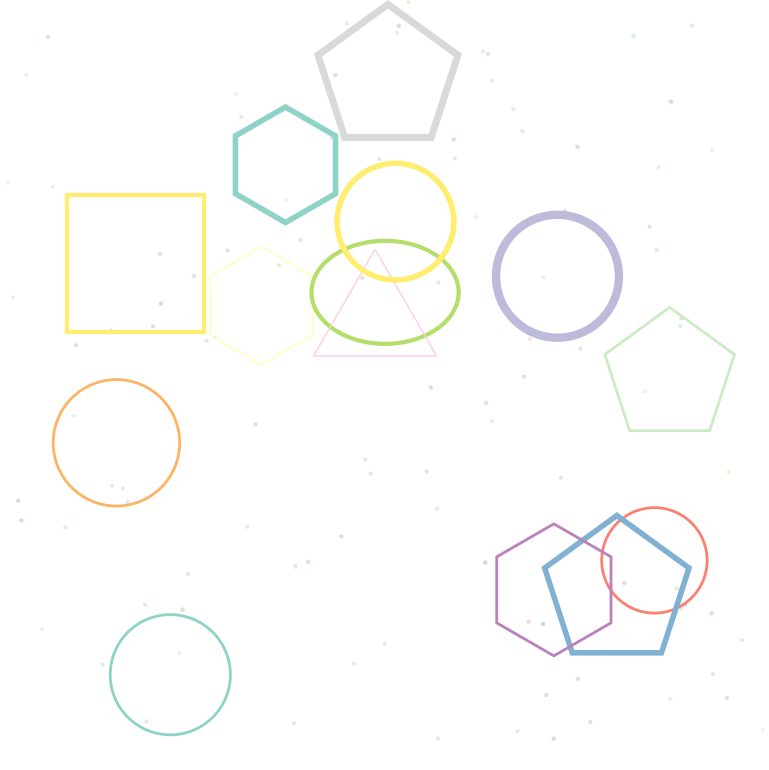[{"shape": "circle", "thickness": 1, "radius": 0.39, "center": [0.221, 0.124]}, {"shape": "hexagon", "thickness": 2, "radius": 0.38, "center": [0.371, 0.786]}, {"shape": "hexagon", "thickness": 0.5, "radius": 0.38, "center": [0.34, 0.603]}, {"shape": "circle", "thickness": 3, "radius": 0.4, "center": [0.724, 0.641]}, {"shape": "circle", "thickness": 1, "radius": 0.34, "center": [0.85, 0.272]}, {"shape": "pentagon", "thickness": 2, "radius": 0.49, "center": [0.801, 0.232]}, {"shape": "circle", "thickness": 1, "radius": 0.41, "center": [0.151, 0.425]}, {"shape": "oval", "thickness": 1.5, "radius": 0.48, "center": [0.5, 0.62]}, {"shape": "triangle", "thickness": 0.5, "radius": 0.46, "center": [0.487, 0.584]}, {"shape": "pentagon", "thickness": 2.5, "radius": 0.48, "center": [0.504, 0.899]}, {"shape": "hexagon", "thickness": 1, "radius": 0.43, "center": [0.719, 0.234]}, {"shape": "pentagon", "thickness": 1, "radius": 0.44, "center": [0.87, 0.512]}, {"shape": "square", "thickness": 1.5, "radius": 0.44, "center": [0.176, 0.657]}, {"shape": "circle", "thickness": 2, "radius": 0.38, "center": [0.514, 0.712]}]